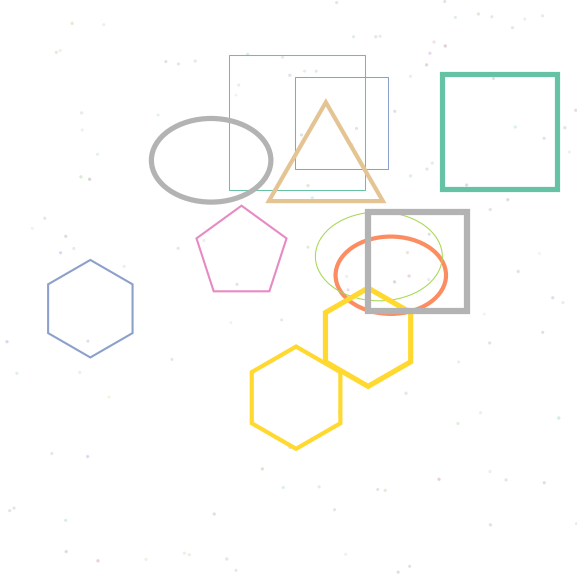[{"shape": "square", "thickness": 0.5, "radius": 0.59, "center": [0.514, 0.787]}, {"shape": "square", "thickness": 2.5, "radius": 0.5, "center": [0.865, 0.772]}, {"shape": "oval", "thickness": 2, "radius": 0.48, "center": [0.677, 0.523]}, {"shape": "square", "thickness": 0.5, "radius": 0.4, "center": [0.591, 0.786]}, {"shape": "hexagon", "thickness": 1, "radius": 0.42, "center": [0.156, 0.465]}, {"shape": "pentagon", "thickness": 1, "radius": 0.41, "center": [0.418, 0.561]}, {"shape": "oval", "thickness": 0.5, "radius": 0.55, "center": [0.656, 0.555]}, {"shape": "hexagon", "thickness": 2.5, "radius": 0.43, "center": [0.637, 0.415]}, {"shape": "hexagon", "thickness": 2, "radius": 0.44, "center": [0.513, 0.31]}, {"shape": "triangle", "thickness": 2, "radius": 0.57, "center": [0.564, 0.708]}, {"shape": "square", "thickness": 3, "radius": 0.43, "center": [0.723, 0.547]}, {"shape": "oval", "thickness": 2.5, "radius": 0.52, "center": [0.366, 0.722]}]